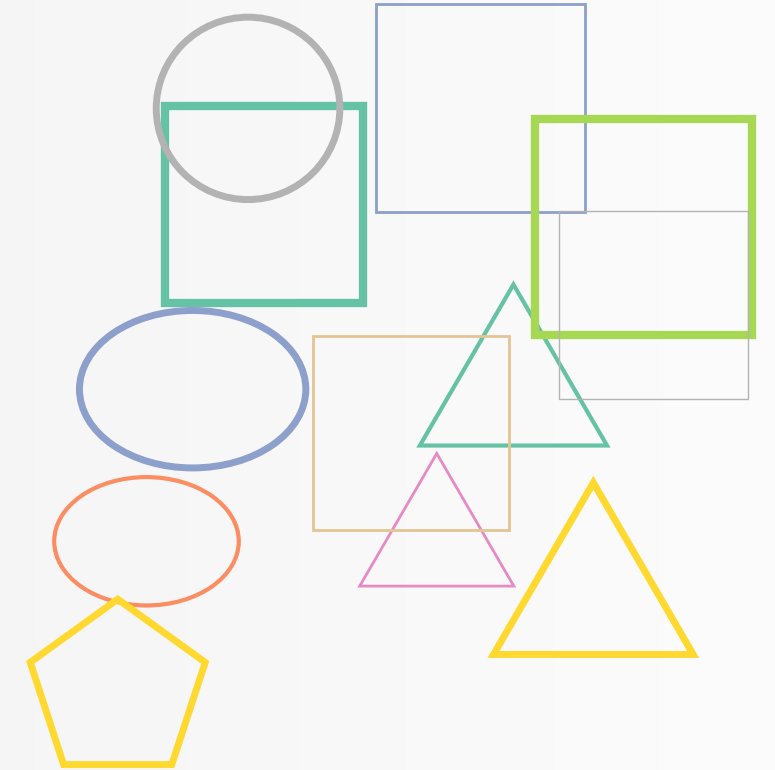[{"shape": "triangle", "thickness": 1.5, "radius": 0.7, "center": [0.663, 0.491]}, {"shape": "square", "thickness": 3, "radius": 0.64, "center": [0.341, 0.735]}, {"shape": "oval", "thickness": 1.5, "radius": 0.6, "center": [0.189, 0.297]}, {"shape": "square", "thickness": 1, "radius": 0.68, "center": [0.62, 0.86]}, {"shape": "oval", "thickness": 2.5, "radius": 0.73, "center": [0.249, 0.495]}, {"shape": "triangle", "thickness": 1, "radius": 0.57, "center": [0.564, 0.296]}, {"shape": "square", "thickness": 3, "radius": 0.7, "center": [0.831, 0.705]}, {"shape": "triangle", "thickness": 2.5, "radius": 0.74, "center": [0.766, 0.224]}, {"shape": "pentagon", "thickness": 2.5, "radius": 0.59, "center": [0.152, 0.103]}, {"shape": "square", "thickness": 1, "radius": 0.63, "center": [0.53, 0.437]}, {"shape": "circle", "thickness": 2.5, "radius": 0.59, "center": [0.32, 0.859]}, {"shape": "square", "thickness": 0.5, "radius": 0.61, "center": [0.843, 0.604]}]